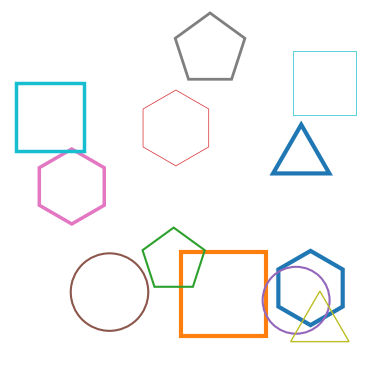[{"shape": "triangle", "thickness": 3, "radius": 0.42, "center": [0.782, 0.592]}, {"shape": "hexagon", "thickness": 3, "radius": 0.48, "center": [0.807, 0.252]}, {"shape": "square", "thickness": 3, "radius": 0.55, "center": [0.58, 0.237]}, {"shape": "pentagon", "thickness": 1.5, "radius": 0.42, "center": [0.451, 0.324]}, {"shape": "hexagon", "thickness": 0.5, "radius": 0.49, "center": [0.457, 0.668]}, {"shape": "circle", "thickness": 1.5, "radius": 0.43, "center": [0.769, 0.22]}, {"shape": "circle", "thickness": 1.5, "radius": 0.5, "center": [0.284, 0.241]}, {"shape": "hexagon", "thickness": 2.5, "radius": 0.49, "center": [0.186, 0.516]}, {"shape": "pentagon", "thickness": 2, "radius": 0.48, "center": [0.546, 0.871]}, {"shape": "triangle", "thickness": 1, "radius": 0.44, "center": [0.831, 0.156]}, {"shape": "square", "thickness": 0.5, "radius": 0.41, "center": [0.843, 0.784]}, {"shape": "square", "thickness": 2.5, "radius": 0.44, "center": [0.129, 0.696]}]